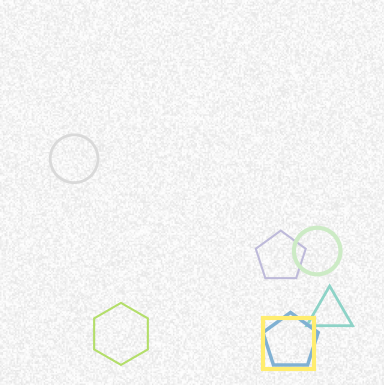[{"shape": "triangle", "thickness": 2, "radius": 0.34, "center": [0.856, 0.188]}, {"shape": "pentagon", "thickness": 1.5, "radius": 0.34, "center": [0.729, 0.333]}, {"shape": "pentagon", "thickness": 2.5, "radius": 0.38, "center": [0.755, 0.113]}, {"shape": "hexagon", "thickness": 1.5, "radius": 0.4, "center": [0.314, 0.133]}, {"shape": "circle", "thickness": 2, "radius": 0.31, "center": [0.192, 0.588]}, {"shape": "circle", "thickness": 3, "radius": 0.3, "center": [0.824, 0.348]}, {"shape": "square", "thickness": 3, "radius": 0.33, "center": [0.75, 0.108]}]